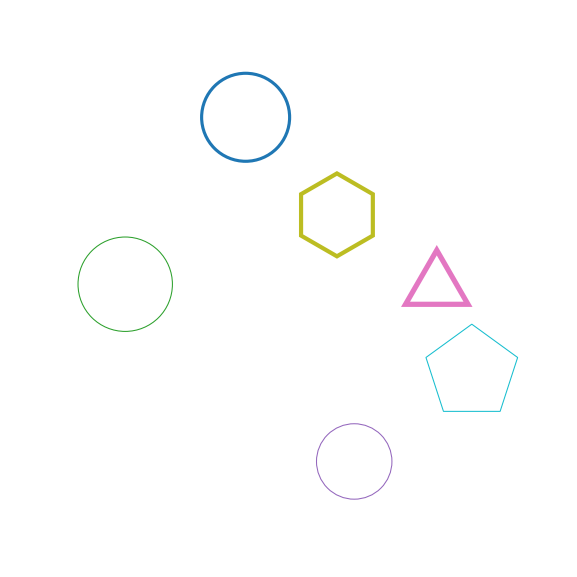[{"shape": "circle", "thickness": 1.5, "radius": 0.38, "center": [0.425, 0.796]}, {"shape": "circle", "thickness": 0.5, "radius": 0.41, "center": [0.217, 0.507]}, {"shape": "circle", "thickness": 0.5, "radius": 0.33, "center": [0.613, 0.2]}, {"shape": "triangle", "thickness": 2.5, "radius": 0.31, "center": [0.756, 0.503]}, {"shape": "hexagon", "thickness": 2, "radius": 0.36, "center": [0.583, 0.627]}, {"shape": "pentagon", "thickness": 0.5, "radius": 0.42, "center": [0.817, 0.354]}]